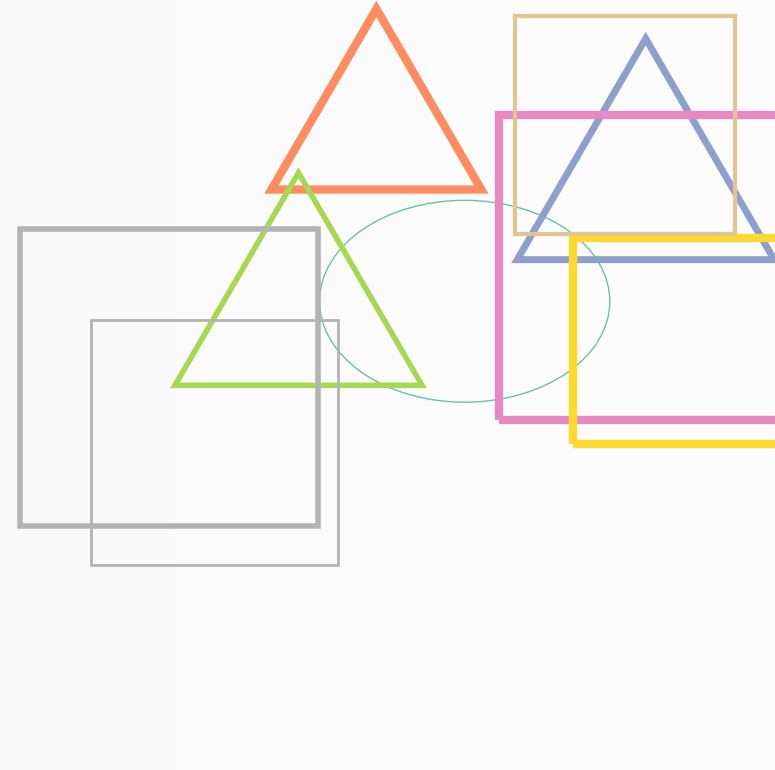[{"shape": "oval", "thickness": 0.5, "radius": 0.94, "center": [0.6, 0.609]}, {"shape": "triangle", "thickness": 3, "radius": 0.78, "center": [0.486, 0.832]}, {"shape": "triangle", "thickness": 2.5, "radius": 0.96, "center": [0.833, 0.758]}, {"shape": "square", "thickness": 3, "radius": 0.99, "center": [0.842, 0.653]}, {"shape": "triangle", "thickness": 2, "radius": 0.92, "center": [0.385, 0.592]}, {"shape": "square", "thickness": 3, "radius": 0.67, "center": [0.872, 0.557]}, {"shape": "square", "thickness": 1.5, "radius": 0.71, "center": [0.806, 0.838]}, {"shape": "square", "thickness": 2, "radius": 0.96, "center": [0.218, 0.51]}, {"shape": "square", "thickness": 1, "radius": 0.79, "center": [0.277, 0.425]}]